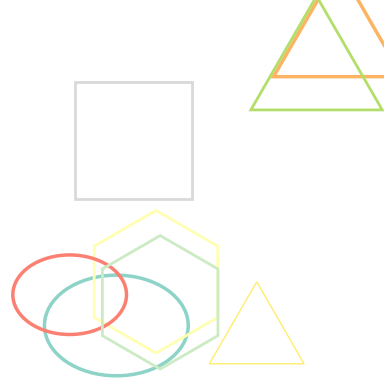[{"shape": "oval", "thickness": 2.5, "radius": 0.93, "center": [0.302, 0.155]}, {"shape": "hexagon", "thickness": 2, "radius": 0.93, "center": [0.405, 0.268]}, {"shape": "oval", "thickness": 2.5, "radius": 0.74, "center": [0.181, 0.234]}, {"shape": "triangle", "thickness": 2.5, "radius": 0.97, "center": [0.878, 0.897]}, {"shape": "triangle", "thickness": 2, "radius": 0.98, "center": [0.822, 0.813]}, {"shape": "square", "thickness": 2, "radius": 0.76, "center": [0.347, 0.634]}, {"shape": "hexagon", "thickness": 2, "radius": 0.87, "center": [0.416, 0.215]}, {"shape": "triangle", "thickness": 1, "radius": 0.71, "center": [0.667, 0.126]}]